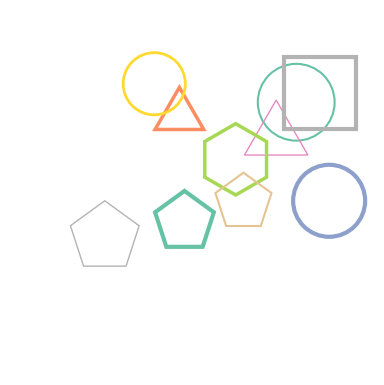[{"shape": "pentagon", "thickness": 3, "radius": 0.4, "center": [0.479, 0.424]}, {"shape": "circle", "thickness": 1.5, "radius": 0.5, "center": [0.769, 0.734]}, {"shape": "triangle", "thickness": 2.5, "radius": 0.36, "center": [0.466, 0.7]}, {"shape": "circle", "thickness": 3, "radius": 0.47, "center": [0.855, 0.478]}, {"shape": "triangle", "thickness": 1, "radius": 0.48, "center": [0.717, 0.645]}, {"shape": "hexagon", "thickness": 2.5, "radius": 0.46, "center": [0.612, 0.586]}, {"shape": "circle", "thickness": 2, "radius": 0.4, "center": [0.401, 0.782]}, {"shape": "pentagon", "thickness": 1.5, "radius": 0.38, "center": [0.632, 0.475]}, {"shape": "pentagon", "thickness": 1, "radius": 0.47, "center": [0.272, 0.385]}, {"shape": "square", "thickness": 3, "radius": 0.47, "center": [0.831, 0.758]}]